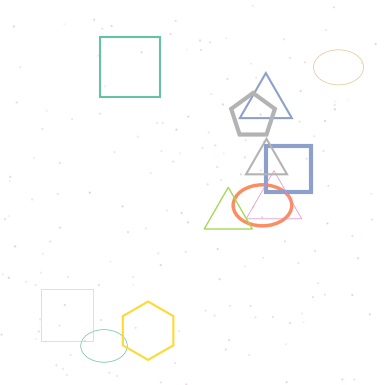[{"shape": "square", "thickness": 1.5, "radius": 0.39, "center": [0.337, 0.825]}, {"shape": "oval", "thickness": 0.5, "radius": 0.3, "center": [0.27, 0.101]}, {"shape": "oval", "thickness": 2.5, "radius": 0.38, "center": [0.682, 0.467]}, {"shape": "square", "thickness": 3, "radius": 0.3, "center": [0.749, 0.561]}, {"shape": "triangle", "thickness": 1.5, "radius": 0.39, "center": [0.691, 0.732]}, {"shape": "triangle", "thickness": 0.5, "radius": 0.42, "center": [0.712, 0.473]}, {"shape": "triangle", "thickness": 1, "radius": 0.36, "center": [0.593, 0.441]}, {"shape": "square", "thickness": 0.5, "radius": 0.34, "center": [0.174, 0.182]}, {"shape": "hexagon", "thickness": 1.5, "radius": 0.38, "center": [0.385, 0.141]}, {"shape": "oval", "thickness": 0.5, "radius": 0.32, "center": [0.879, 0.825]}, {"shape": "triangle", "thickness": 1.5, "radius": 0.31, "center": [0.692, 0.578]}, {"shape": "pentagon", "thickness": 3, "radius": 0.3, "center": [0.657, 0.699]}]